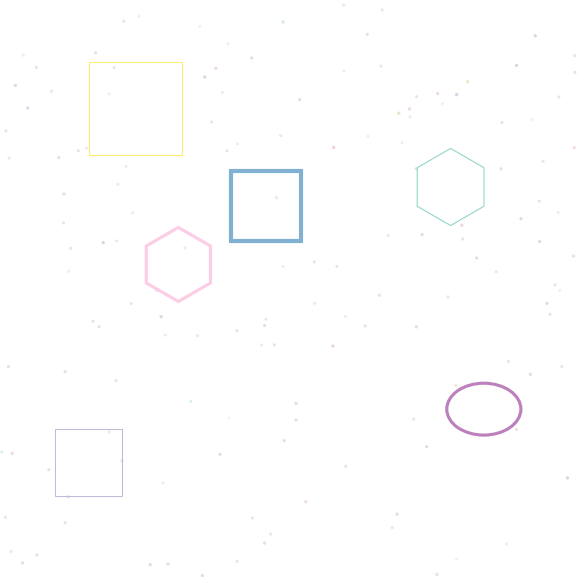[{"shape": "hexagon", "thickness": 0.5, "radius": 0.33, "center": [0.78, 0.675]}, {"shape": "square", "thickness": 0.5, "radius": 0.29, "center": [0.153, 0.198]}, {"shape": "square", "thickness": 2, "radius": 0.3, "center": [0.461, 0.642]}, {"shape": "hexagon", "thickness": 1.5, "radius": 0.32, "center": [0.309, 0.541]}, {"shape": "oval", "thickness": 1.5, "radius": 0.32, "center": [0.838, 0.291]}, {"shape": "square", "thickness": 0.5, "radius": 0.4, "center": [0.235, 0.812]}]